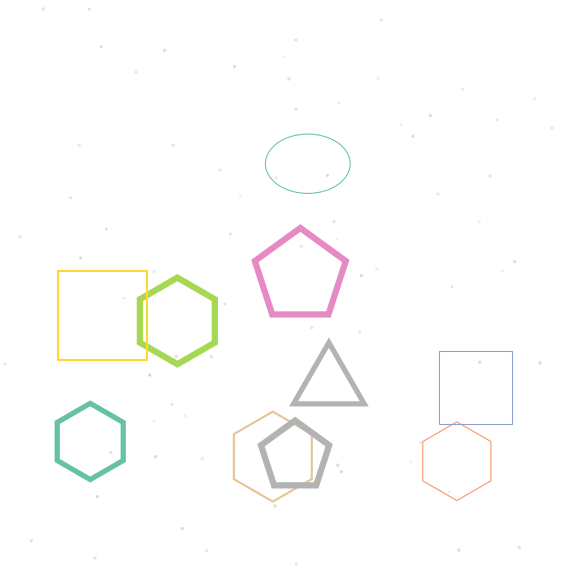[{"shape": "oval", "thickness": 0.5, "radius": 0.37, "center": [0.533, 0.716]}, {"shape": "hexagon", "thickness": 2.5, "radius": 0.33, "center": [0.156, 0.235]}, {"shape": "hexagon", "thickness": 0.5, "radius": 0.34, "center": [0.791, 0.201]}, {"shape": "square", "thickness": 0.5, "radius": 0.32, "center": [0.823, 0.328]}, {"shape": "pentagon", "thickness": 3, "radius": 0.41, "center": [0.52, 0.522]}, {"shape": "hexagon", "thickness": 3, "radius": 0.37, "center": [0.307, 0.443]}, {"shape": "square", "thickness": 1, "radius": 0.38, "center": [0.178, 0.452]}, {"shape": "hexagon", "thickness": 1, "radius": 0.39, "center": [0.472, 0.208]}, {"shape": "triangle", "thickness": 2.5, "radius": 0.35, "center": [0.569, 0.335]}, {"shape": "pentagon", "thickness": 3, "radius": 0.31, "center": [0.511, 0.209]}]